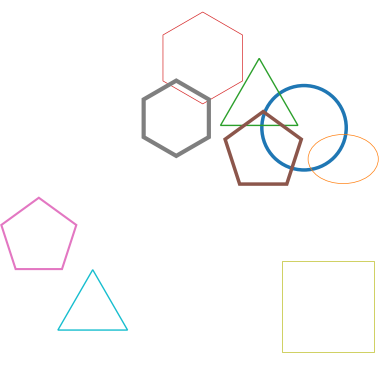[{"shape": "circle", "thickness": 2.5, "radius": 0.55, "center": [0.79, 0.668]}, {"shape": "oval", "thickness": 0.5, "radius": 0.46, "center": [0.891, 0.587]}, {"shape": "triangle", "thickness": 1, "radius": 0.58, "center": [0.673, 0.732]}, {"shape": "hexagon", "thickness": 0.5, "radius": 0.6, "center": [0.527, 0.849]}, {"shape": "pentagon", "thickness": 2.5, "radius": 0.52, "center": [0.684, 0.606]}, {"shape": "pentagon", "thickness": 1.5, "radius": 0.51, "center": [0.101, 0.384]}, {"shape": "hexagon", "thickness": 3, "radius": 0.49, "center": [0.458, 0.693]}, {"shape": "square", "thickness": 0.5, "radius": 0.59, "center": [0.852, 0.205]}, {"shape": "triangle", "thickness": 1, "radius": 0.52, "center": [0.241, 0.195]}]